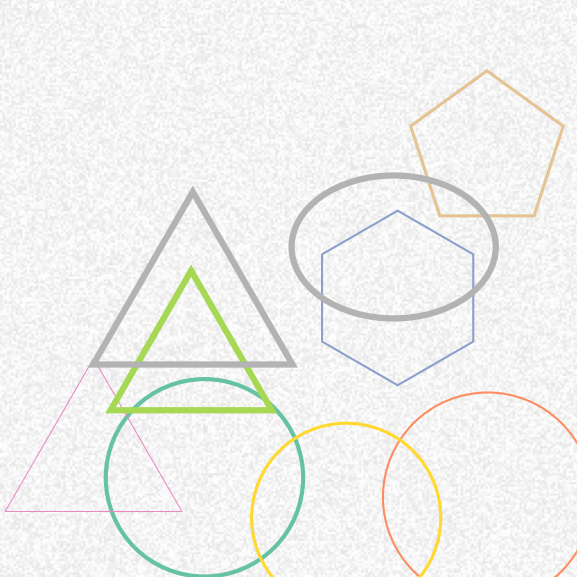[{"shape": "circle", "thickness": 2, "radius": 0.85, "center": [0.354, 0.172]}, {"shape": "circle", "thickness": 1, "radius": 0.91, "center": [0.844, 0.138]}, {"shape": "hexagon", "thickness": 1, "radius": 0.76, "center": [0.689, 0.483]}, {"shape": "triangle", "thickness": 0.5, "radius": 0.88, "center": [0.162, 0.202]}, {"shape": "triangle", "thickness": 3, "radius": 0.81, "center": [0.331, 0.369]}, {"shape": "circle", "thickness": 1.5, "radius": 0.82, "center": [0.599, 0.103]}, {"shape": "pentagon", "thickness": 1.5, "radius": 0.69, "center": [0.843, 0.738]}, {"shape": "oval", "thickness": 3, "radius": 0.88, "center": [0.682, 0.572]}, {"shape": "triangle", "thickness": 3, "radius": 1.0, "center": [0.334, 0.468]}]